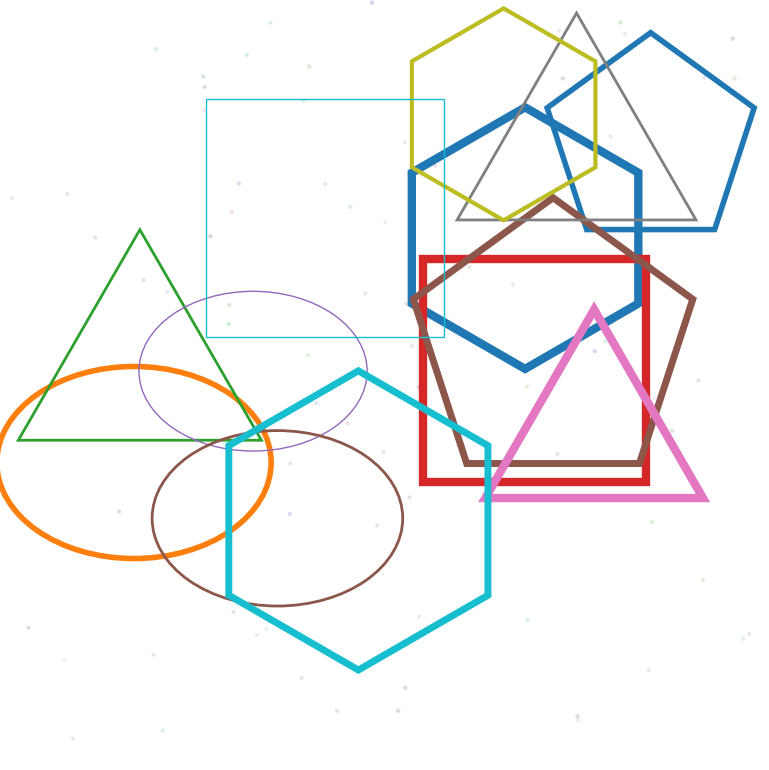[{"shape": "hexagon", "thickness": 3, "radius": 0.85, "center": [0.682, 0.691]}, {"shape": "pentagon", "thickness": 2, "radius": 0.71, "center": [0.845, 0.816]}, {"shape": "oval", "thickness": 2, "radius": 0.89, "center": [0.174, 0.399]}, {"shape": "triangle", "thickness": 1, "radius": 0.91, "center": [0.182, 0.519]}, {"shape": "square", "thickness": 3, "radius": 0.73, "center": [0.694, 0.519]}, {"shape": "oval", "thickness": 0.5, "radius": 0.74, "center": [0.329, 0.518]}, {"shape": "pentagon", "thickness": 2.5, "radius": 0.95, "center": [0.718, 0.552]}, {"shape": "oval", "thickness": 1, "radius": 0.81, "center": [0.36, 0.327]}, {"shape": "triangle", "thickness": 3, "radius": 0.82, "center": [0.772, 0.435]}, {"shape": "triangle", "thickness": 1, "radius": 0.9, "center": [0.749, 0.804]}, {"shape": "hexagon", "thickness": 1.5, "radius": 0.69, "center": [0.654, 0.852]}, {"shape": "hexagon", "thickness": 2.5, "radius": 0.97, "center": [0.465, 0.324]}, {"shape": "square", "thickness": 0.5, "radius": 0.77, "center": [0.423, 0.717]}]